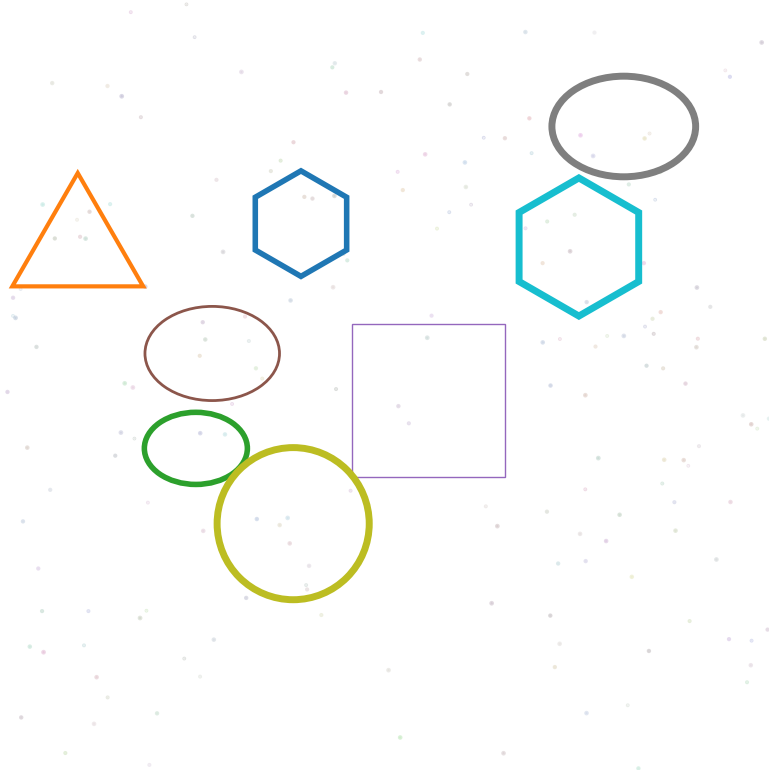[{"shape": "hexagon", "thickness": 2, "radius": 0.34, "center": [0.391, 0.71]}, {"shape": "triangle", "thickness": 1.5, "radius": 0.49, "center": [0.101, 0.677]}, {"shape": "oval", "thickness": 2, "radius": 0.33, "center": [0.254, 0.418]}, {"shape": "square", "thickness": 0.5, "radius": 0.5, "center": [0.557, 0.48]}, {"shape": "oval", "thickness": 1, "radius": 0.44, "center": [0.276, 0.541]}, {"shape": "oval", "thickness": 2.5, "radius": 0.47, "center": [0.81, 0.836]}, {"shape": "circle", "thickness": 2.5, "radius": 0.49, "center": [0.381, 0.32]}, {"shape": "hexagon", "thickness": 2.5, "radius": 0.45, "center": [0.752, 0.679]}]